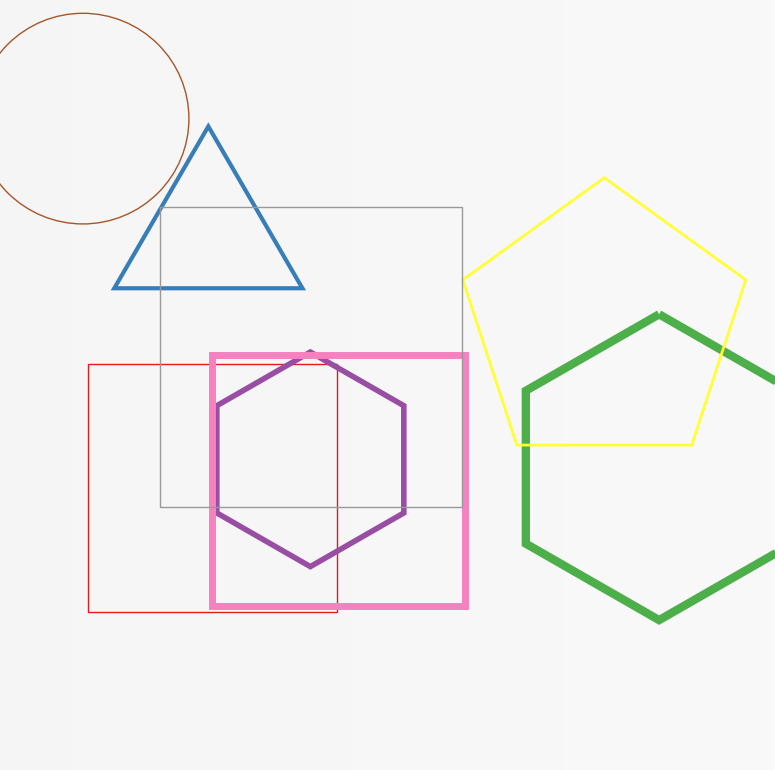[{"shape": "square", "thickness": 0.5, "radius": 0.8, "center": [0.274, 0.366]}, {"shape": "triangle", "thickness": 1.5, "radius": 0.7, "center": [0.269, 0.696]}, {"shape": "hexagon", "thickness": 3, "radius": 0.99, "center": [0.85, 0.393]}, {"shape": "hexagon", "thickness": 2, "radius": 0.7, "center": [0.4, 0.403]}, {"shape": "pentagon", "thickness": 1, "radius": 0.96, "center": [0.78, 0.577]}, {"shape": "circle", "thickness": 0.5, "radius": 0.68, "center": [0.107, 0.846]}, {"shape": "square", "thickness": 2.5, "radius": 0.81, "center": [0.437, 0.376]}, {"shape": "square", "thickness": 0.5, "radius": 0.97, "center": [0.402, 0.537]}]